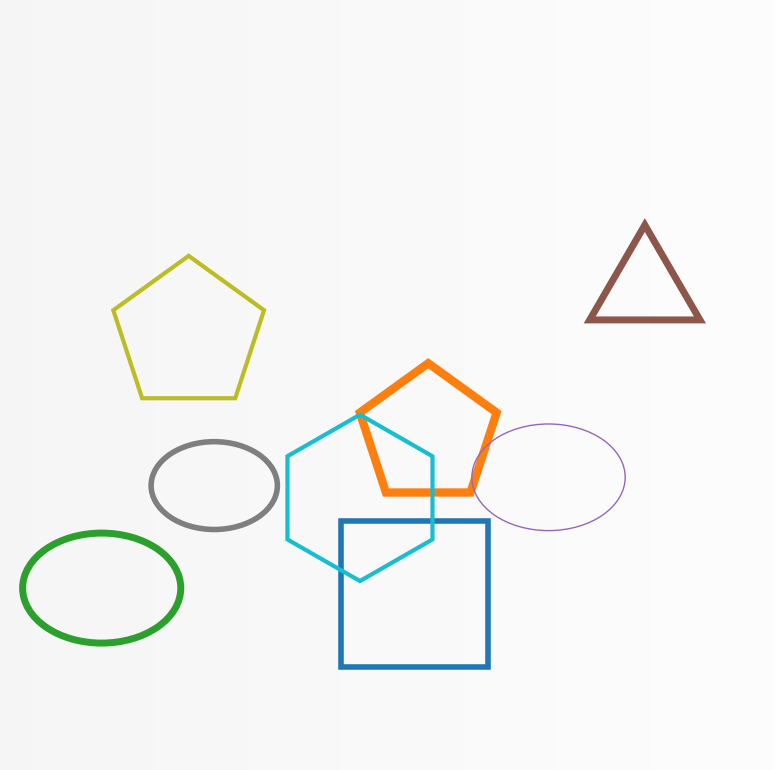[{"shape": "square", "thickness": 2, "radius": 0.47, "center": [0.535, 0.229]}, {"shape": "pentagon", "thickness": 3, "radius": 0.46, "center": [0.553, 0.435]}, {"shape": "oval", "thickness": 2.5, "radius": 0.51, "center": [0.131, 0.236]}, {"shape": "oval", "thickness": 0.5, "radius": 0.49, "center": [0.708, 0.38]}, {"shape": "triangle", "thickness": 2.5, "radius": 0.41, "center": [0.832, 0.626]}, {"shape": "oval", "thickness": 2, "radius": 0.41, "center": [0.276, 0.369]}, {"shape": "pentagon", "thickness": 1.5, "radius": 0.51, "center": [0.243, 0.566]}, {"shape": "hexagon", "thickness": 1.5, "radius": 0.54, "center": [0.464, 0.353]}]